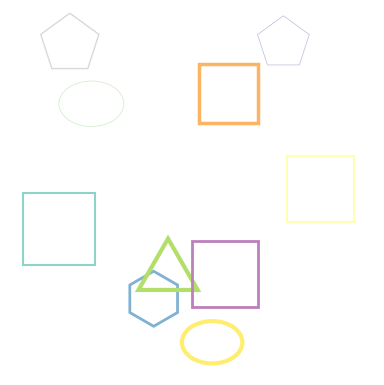[{"shape": "square", "thickness": 1.5, "radius": 0.47, "center": [0.153, 0.405]}, {"shape": "square", "thickness": 1.5, "radius": 0.43, "center": [0.833, 0.509]}, {"shape": "pentagon", "thickness": 0.5, "radius": 0.35, "center": [0.736, 0.888]}, {"shape": "hexagon", "thickness": 2, "radius": 0.36, "center": [0.399, 0.224]}, {"shape": "square", "thickness": 2.5, "radius": 0.38, "center": [0.593, 0.756]}, {"shape": "triangle", "thickness": 3, "radius": 0.44, "center": [0.437, 0.291]}, {"shape": "pentagon", "thickness": 1, "radius": 0.4, "center": [0.181, 0.886]}, {"shape": "square", "thickness": 2, "radius": 0.43, "center": [0.585, 0.288]}, {"shape": "oval", "thickness": 0.5, "radius": 0.42, "center": [0.237, 0.731]}, {"shape": "oval", "thickness": 3, "radius": 0.39, "center": [0.551, 0.111]}]